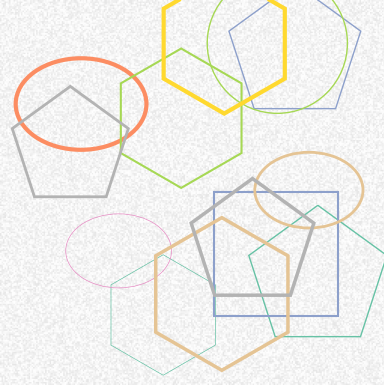[{"shape": "hexagon", "thickness": 0.5, "radius": 0.78, "center": [0.424, 0.182]}, {"shape": "pentagon", "thickness": 1, "radius": 0.94, "center": [0.826, 0.278]}, {"shape": "oval", "thickness": 3, "radius": 0.85, "center": [0.211, 0.73]}, {"shape": "square", "thickness": 1.5, "radius": 0.8, "center": [0.717, 0.34]}, {"shape": "pentagon", "thickness": 1, "radius": 0.9, "center": [0.766, 0.863]}, {"shape": "oval", "thickness": 0.5, "radius": 0.69, "center": [0.308, 0.348]}, {"shape": "hexagon", "thickness": 1.5, "radius": 0.91, "center": [0.471, 0.693]}, {"shape": "circle", "thickness": 1, "radius": 0.91, "center": [0.72, 0.888]}, {"shape": "hexagon", "thickness": 3, "radius": 0.91, "center": [0.582, 0.887]}, {"shape": "hexagon", "thickness": 2.5, "radius": 0.99, "center": [0.576, 0.236]}, {"shape": "oval", "thickness": 2, "radius": 0.7, "center": [0.802, 0.506]}, {"shape": "pentagon", "thickness": 2.5, "radius": 0.84, "center": [0.656, 0.369]}, {"shape": "pentagon", "thickness": 2, "radius": 0.79, "center": [0.183, 0.617]}]